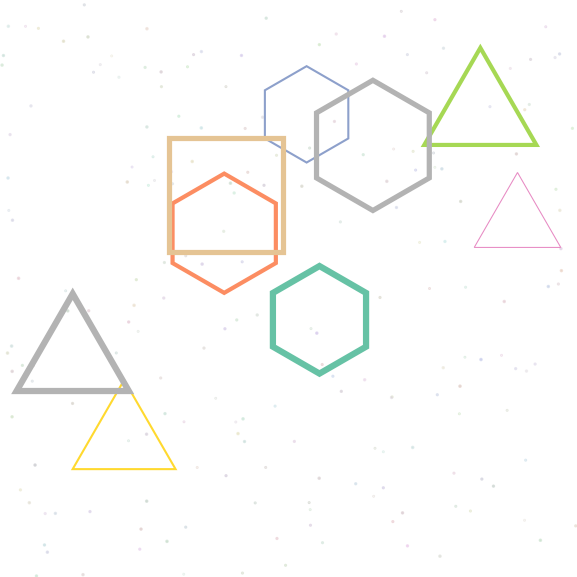[{"shape": "hexagon", "thickness": 3, "radius": 0.47, "center": [0.553, 0.445]}, {"shape": "hexagon", "thickness": 2, "radius": 0.52, "center": [0.388, 0.595]}, {"shape": "hexagon", "thickness": 1, "radius": 0.42, "center": [0.531, 0.801]}, {"shape": "triangle", "thickness": 0.5, "radius": 0.43, "center": [0.896, 0.614]}, {"shape": "triangle", "thickness": 2, "radius": 0.56, "center": [0.832, 0.804]}, {"shape": "triangle", "thickness": 1, "radius": 0.51, "center": [0.215, 0.238]}, {"shape": "square", "thickness": 2.5, "radius": 0.49, "center": [0.391, 0.662]}, {"shape": "triangle", "thickness": 3, "radius": 0.56, "center": [0.126, 0.378]}, {"shape": "hexagon", "thickness": 2.5, "radius": 0.56, "center": [0.646, 0.747]}]